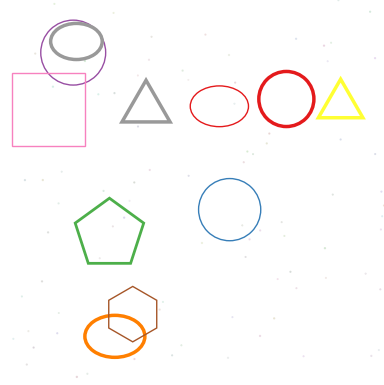[{"shape": "oval", "thickness": 1, "radius": 0.38, "center": [0.57, 0.724]}, {"shape": "circle", "thickness": 2.5, "radius": 0.36, "center": [0.744, 0.743]}, {"shape": "circle", "thickness": 1, "radius": 0.4, "center": [0.597, 0.455]}, {"shape": "pentagon", "thickness": 2, "radius": 0.47, "center": [0.284, 0.392]}, {"shape": "circle", "thickness": 1, "radius": 0.42, "center": [0.19, 0.863]}, {"shape": "oval", "thickness": 2.5, "radius": 0.39, "center": [0.298, 0.126]}, {"shape": "triangle", "thickness": 2.5, "radius": 0.33, "center": [0.885, 0.728]}, {"shape": "hexagon", "thickness": 1, "radius": 0.36, "center": [0.345, 0.184]}, {"shape": "square", "thickness": 1, "radius": 0.47, "center": [0.126, 0.716]}, {"shape": "triangle", "thickness": 2.5, "radius": 0.36, "center": [0.379, 0.719]}, {"shape": "oval", "thickness": 2.5, "radius": 0.33, "center": [0.199, 0.892]}]